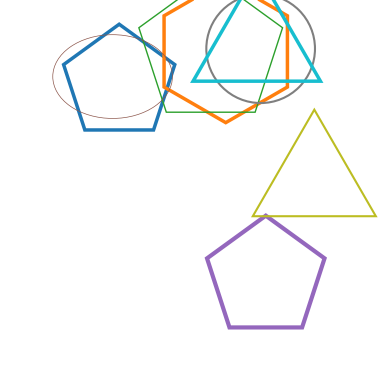[{"shape": "pentagon", "thickness": 2.5, "radius": 0.76, "center": [0.31, 0.785]}, {"shape": "hexagon", "thickness": 2.5, "radius": 0.92, "center": [0.586, 0.866]}, {"shape": "pentagon", "thickness": 1, "radius": 0.98, "center": [0.547, 0.867]}, {"shape": "pentagon", "thickness": 3, "radius": 0.8, "center": [0.69, 0.279]}, {"shape": "oval", "thickness": 0.5, "radius": 0.78, "center": [0.292, 0.801]}, {"shape": "circle", "thickness": 1.5, "radius": 0.71, "center": [0.677, 0.873]}, {"shape": "triangle", "thickness": 1.5, "radius": 0.92, "center": [0.816, 0.531]}, {"shape": "triangle", "thickness": 2.5, "radius": 0.95, "center": [0.667, 0.885]}]